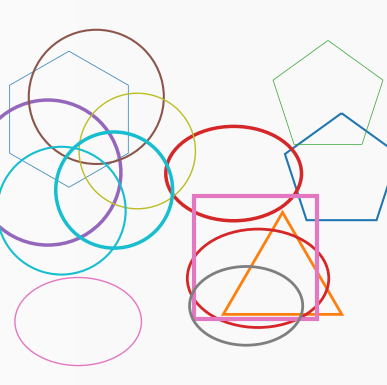[{"shape": "hexagon", "thickness": 0.5, "radius": 0.88, "center": [0.178, 0.69]}, {"shape": "pentagon", "thickness": 1.5, "radius": 0.77, "center": [0.881, 0.552]}, {"shape": "triangle", "thickness": 2, "radius": 0.88, "center": [0.729, 0.272]}, {"shape": "pentagon", "thickness": 0.5, "radius": 0.75, "center": [0.847, 0.746]}, {"shape": "oval", "thickness": 2.5, "radius": 0.88, "center": [0.603, 0.549]}, {"shape": "oval", "thickness": 2, "radius": 0.91, "center": [0.666, 0.277]}, {"shape": "circle", "thickness": 2.5, "radius": 0.94, "center": [0.124, 0.552]}, {"shape": "circle", "thickness": 1.5, "radius": 0.87, "center": [0.248, 0.748]}, {"shape": "square", "thickness": 3, "radius": 0.8, "center": [0.66, 0.331]}, {"shape": "oval", "thickness": 1, "radius": 0.82, "center": [0.202, 0.165]}, {"shape": "oval", "thickness": 2, "radius": 0.73, "center": [0.635, 0.206]}, {"shape": "circle", "thickness": 1, "radius": 0.75, "center": [0.354, 0.608]}, {"shape": "circle", "thickness": 2.5, "radius": 0.75, "center": [0.295, 0.506]}, {"shape": "circle", "thickness": 1.5, "radius": 0.83, "center": [0.158, 0.453]}]